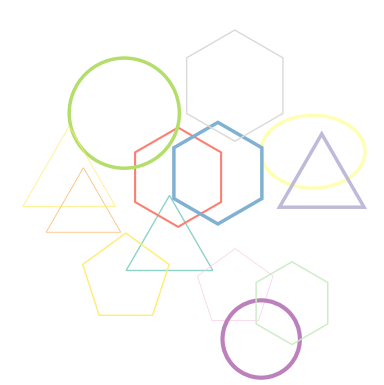[{"shape": "triangle", "thickness": 1, "radius": 0.65, "center": [0.44, 0.362]}, {"shape": "oval", "thickness": 2.5, "radius": 0.68, "center": [0.813, 0.606]}, {"shape": "triangle", "thickness": 2.5, "radius": 0.63, "center": [0.836, 0.525]}, {"shape": "hexagon", "thickness": 1.5, "radius": 0.64, "center": [0.463, 0.54]}, {"shape": "hexagon", "thickness": 2.5, "radius": 0.66, "center": [0.566, 0.55]}, {"shape": "triangle", "thickness": 0.5, "radius": 0.56, "center": [0.217, 0.453]}, {"shape": "circle", "thickness": 2.5, "radius": 0.72, "center": [0.323, 0.706]}, {"shape": "pentagon", "thickness": 0.5, "radius": 0.52, "center": [0.611, 0.251]}, {"shape": "hexagon", "thickness": 1, "radius": 0.72, "center": [0.61, 0.778]}, {"shape": "circle", "thickness": 3, "radius": 0.5, "center": [0.678, 0.119]}, {"shape": "hexagon", "thickness": 1, "radius": 0.54, "center": [0.758, 0.212]}, {"shape": "triangle", "thickness": 0.5, "radius": 0.69, "center": [0.18, 0.533]}, {"shape": "pentagon", "thickness": 1, "radius": 0.59, "center": [0.327, 0.277]}]